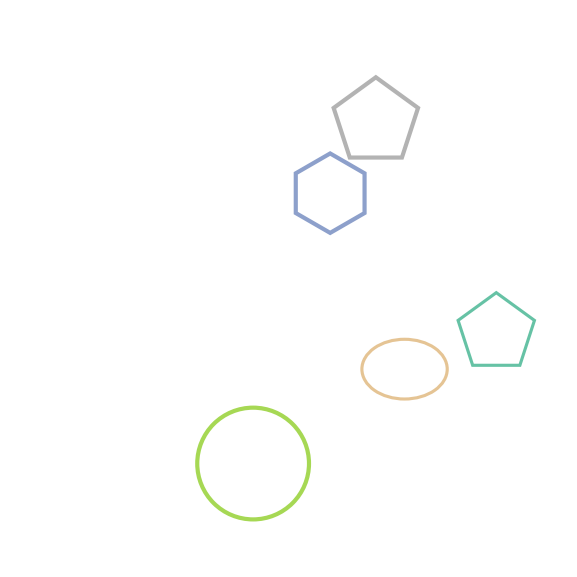[{"shape": "pentagon", "thickness": 1.5, "radius": 0.35, "center": [0.859, 0.423]}, {"shape": "hexagon", "thickness": 2, "radius": 0.34, "center": [0.572, 0.665]}, {"shape": "circle", "thickness": 2, "radius": 0.48, "center": [0.438, 0.196]}, {"shape": "oval", "thickness": 1.5, "radius": 0.37, "center": [0.701, 0.36]}, {"shape": "pentagon", "thickness": 2, "radius": 0.38, "center": [0.651, 0.788]}]